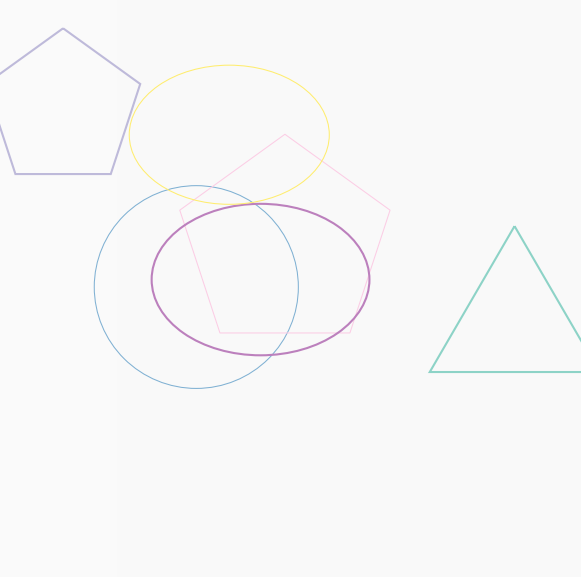[{"shape": "triangle", "thickness": 1, "radius": 0.84, "center": [0.885, 0.439]}, {"shape": "pentagon", "thickness": 1, "radius": 0.7, "center": [0.109, 0.811]}, {"shape": "circle", "thickness": 0.5, "radius": 0.88, "center": [0.338, 0.502]}, {"shape": "pentagon", "thickness": 0.5, "radius": 0.95, "center": [0.49, 0.576]}, {"shape": "oval", "thickness": 1, "radius": 0.94, "center": [0.448, 0.515]}, {"shape": "oval", "thickness": 0.5, "radius": 0.86, "center": [0.394, 0.766]}]